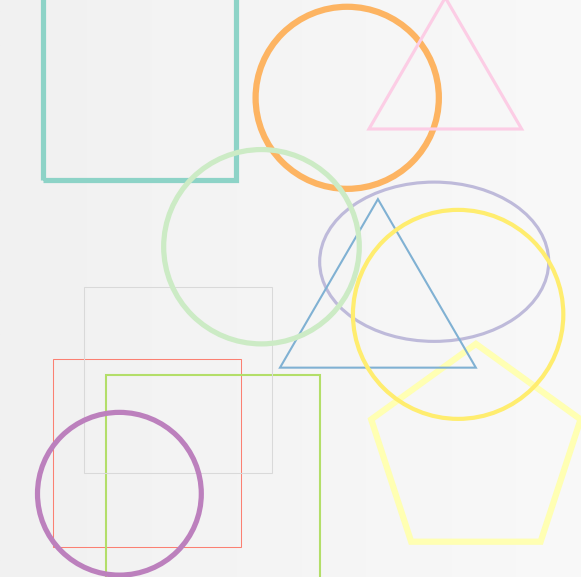[{"shape": "square", "thickness": 2.5, "radius": 0.83, "center": [0.239, 0.854]}, {"shape": "pentagon", "thickness": 3, "radius": 0.95, "center": [0.819, 0.214]}, {"shape": "oval", "thickness": 1.5, "radius": 0.99, "center": [0.747, 0.546]}, {"shape": "square", "thickness": 0.5, "radius": 0.81, "center": [0.253, 0.215]}, {"shape": "triangle", "thickness": 1, "radius": 0.97, "center": [0.65, 0.46]}, {"shape": "circle", "thickness": 3, "radius": 0.79, "center": [0.597, 0.83]}, {"shape": "square", "thickness": 1, "radius": 0.92, "center": [0.367, 0.165]}, {"shape": "triangle", "thickness": 1.5, "radius": 0.76, "center": [0.766, 0.852]}, {"shape": "square", "thickness": 0.5, "radius": 0.81, "center": [0.306, 0.341]}, {"shape": "circle", "thickness": 2.5, "radius": 0.7, "center": [0.205, 0.144]}, {"shape": "circle", "thickness": 2.5, "radius": 0.84, "center": [0.45, 0.572]}, {"shape": "circle", "thickness": 2, "radius": 0.9, "center": [0.788, 0.455]}]